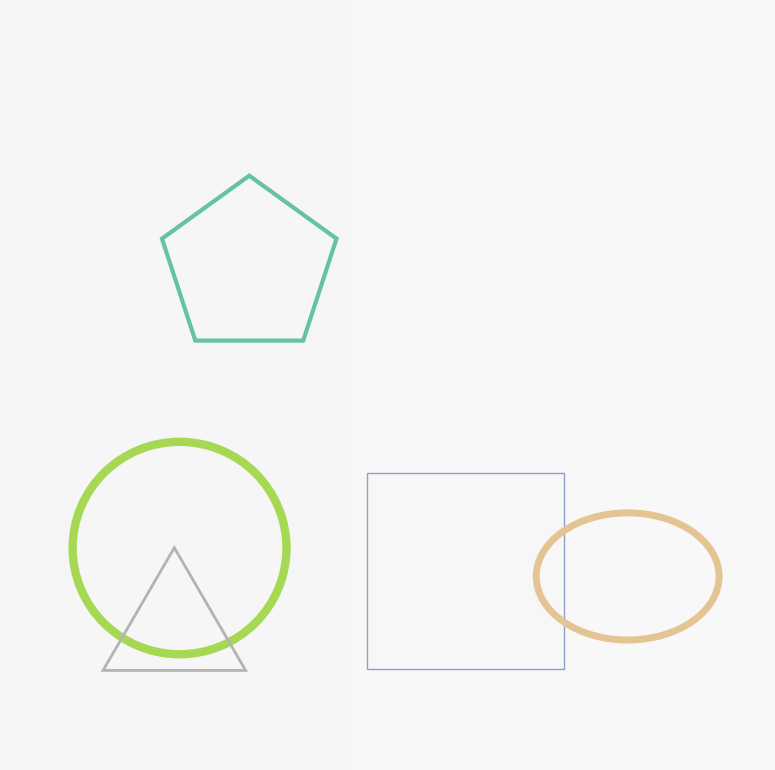[{"shape": "pentagon", "thickness": 1.5, "radius": 0.59, "center": [0.322, 0.653]}, {"shape": "square", "thickness": 0.5, "radius": 0.64, "center": [0.6, 0.258]}, {"shape": "circle", "thickness": 3, "radius": 0.69, "center": [0.232, 0.288]}, {"shape": "oval", "thickness": 2.5, "radius": 0.59, "center": [0.81, 0.251]}, {"shape": "triangle", "thickness": 1, "radius": 0.53, "center": [0.225, 0.182]}]